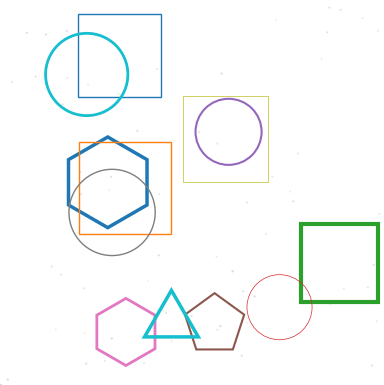[{"shape": "hexagon", "thickness": 2.5, "radius": 0.59, "center": [0.28, 0.526]}, {"shape": "square", "thickness": 1, "radius": 0.54, "center": [0.31, 0.856]}, {"shape": "square", "thickness": 1, "radius": 0.6, "center": [0.325, 0.513]}, {"shape": "square", "thickness": 3, "radius": 0.5, "center": [0.882, 0.317]}, {"shape": "circle", "thickness": 0.5, "radius": 0.42, "center": [0.726, 0.202]}, {"shape": "circle", "thickness": 1.5, "radius": 0.43, "center": [0.594, 0.658]}, {"shape": "pentagon", "thickness": 1.5, "radius": 0.4, "center": [0.557, 0.158]}, {"shape": "hexagon", "thickness": 2, "radius": 0.44, "center": [0.327, 0.138]}, {"shape": "circle", "thickness": 1, "radius": 0.56, "center": [0.291, 0.448]}, {"shape": "square", "thickness": 0.5, "radius": 0.56, "center": [0.585, 0.64]}, {"shape": "circle", "thickness": 2, "radius": 0.53, "center": [0.225, 0.807]}, {"shape": "triangle", "thickness": 2.5, "radius": 0.4, "center": [0.445, 0.165]}]